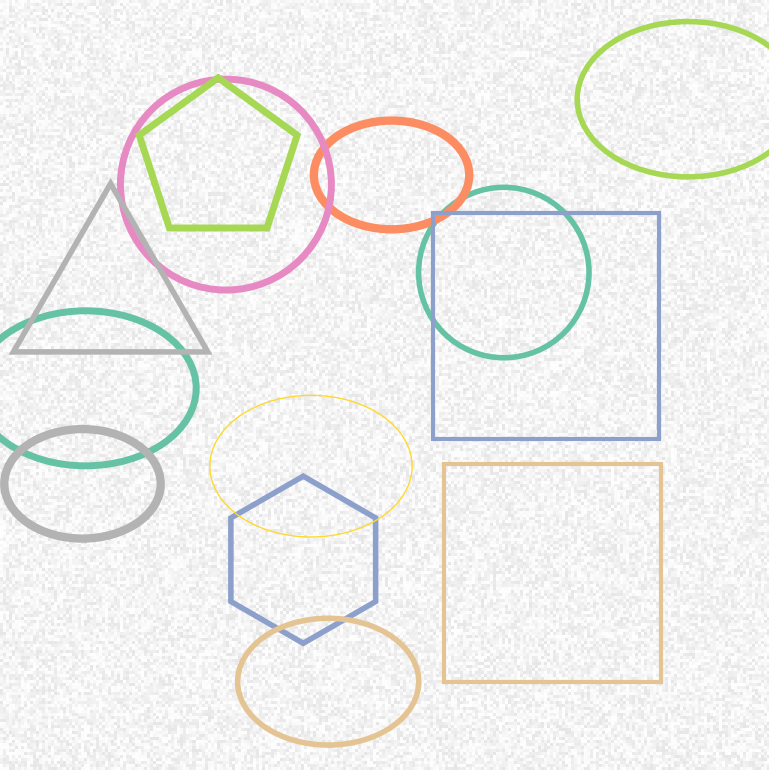[{"shape": "circle", "thickness": 2, "radius": 0.55, "center": [0.654, 0.646]}, {"shape": "oval", "thickness": 2.5, "radius": 0.72, "center": [0.111, 0.496]}, {"shape": "oval", "thickness": 3, "radius": 0.5, "center": [0.509, 0.773]}, {"shape": "square", "thickness": 1.5, "radius": 0.73, "center": [0.709, 0.576]}, {"shape": "hexagon", "thickness": 2, "radius": 0.54, "center": [0.394, 0.273]}, {"shape": "circle", "thickness": 2.5, "radius": 0.68, "center": [0.293, 0.76]}, {"shape": "pentagon", "thickness": 2.5, "radius": 0.54, "center": [0.283, 0.791]}, {"shape": "oval", "thickness": 2, "radius": 0.72, "center": [0.894, 0.871]}, {"shape": "oval", "thickness": 0.5, "radius": 0.66, "center": [0.404, 0.395]}, {"shape": "oval", "thickness": 2, "radius": 0.59, "center": [0.426, 0.115]}, {"shape": "square", "thickness": 1.5, "radius": 0.71, "center": [0.718, 0.256]}, {"shape": "triangle", "thickness": 2, "radius": 0.73, "center": [0.144, 0.616]}, {"shape": "oval", "thickness": 3, "radius": 0.51, "center": [0.107, 0.372]}]